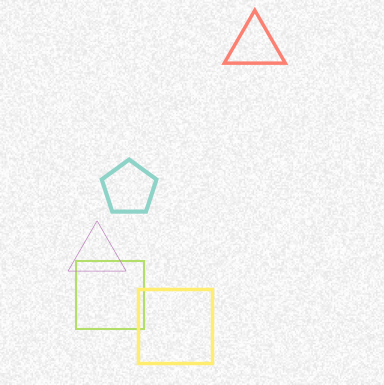[{"shape": "pentagon", "thickness": 3, "radius": 0.37, "center": [0.335, 0.511]}, {"shape": "triangle", "thickness": 2.5, "radius": 0.46, "center": [0.662, 0.882]}, {"shape": "square", "thickness": 1.5, "radius": 0.44, "center": [0.285, 0.234]}, {"shape": "triangle", "thickness": 0.5, "radius": 0.44, "center": [0.252, 0.339]}, {"shape": "square", "thickness": 2.5, "radius": 0.48, "center": [0.455, 0.152]}]